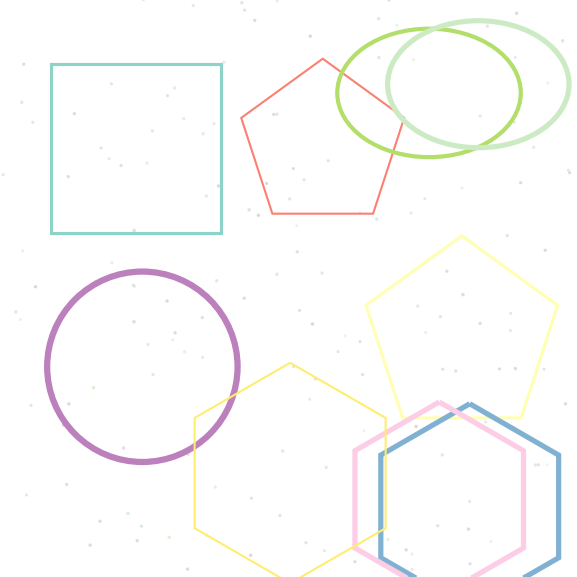[{"shape": "square", "thickness": 1.5, "radius": 0.73, "center": [0.235, 0.742]}, {"shape": "pentagon", "thickness": 1.5, "radius": 0.87, "center": [0.8, 0.416]}, {"shape": "pentagon", "thickness": 1, "radius": 0.74, "center": [0.559, 0.749]}, {"shape": "hexagon", "thickness": 2.5, "radius": 0.89, "center": [0.813, 0.122]}, {"shape": "oval", "thickness": 2, "radius": 0.79, "center": [0.743, 0.838]}, {"shape": "hexagon", "thickness": 2.5, "radius": 0.84, "center": [0.761, 0.134]}, {"shape": "circle", "thickness": 3, "radius": 0.82, "center": [0.247, 0.364]}, {"shape": "oval", "thickness": 2.5, "radius": 0.79, "center": [0.828, 0.853]}, {"shape": "hexagon", "thickness": 1, "radius": 0.95, "center": [0.502, 0.18]}]